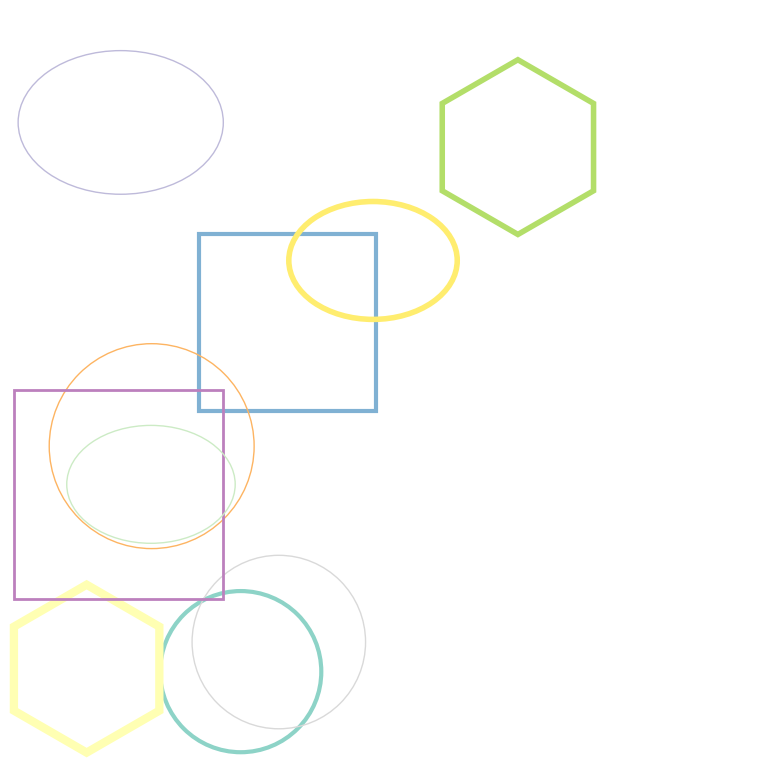[{"shape": "circle", "thickness": 1.5, "radius": 0.52, "center": [0.313, 0.128]}, {"shape": "hexagon", "thickness": 3, "radius": 0.55, "center": [0.113, 0.132]}, {"shape": "oval", "thickness": 0.5, "radius": 0.67, "center": [0.157, 0.841]}, {"shape": "square", "thickness": 1.5, "radius": 0.57, "center": [0.373, 0.582]}, {"shape": "circle", "thickness": 0.5, "radius": 0.67, "center": [0.197, 0.421]}, {"shape": "hexagon", "thickness": 2, "radius": 0.57, "center": [0.673, 0.809]}, {"shape": "circle", "thickness": 0.5, "radius": 0.56, "center": [0.362, 0.166]}, {"shape": "square", "thickness": 1, "radius": 0.68, "center": [0.154, 0.358]}, {"shape": "oval", "thickness": 0.5, "radius": 0.55, "center": [0.196, 0.371]}, {"shape": "oval", "thickness": 2, "radius": 0.55, "center": [0.484, 0.662]}]